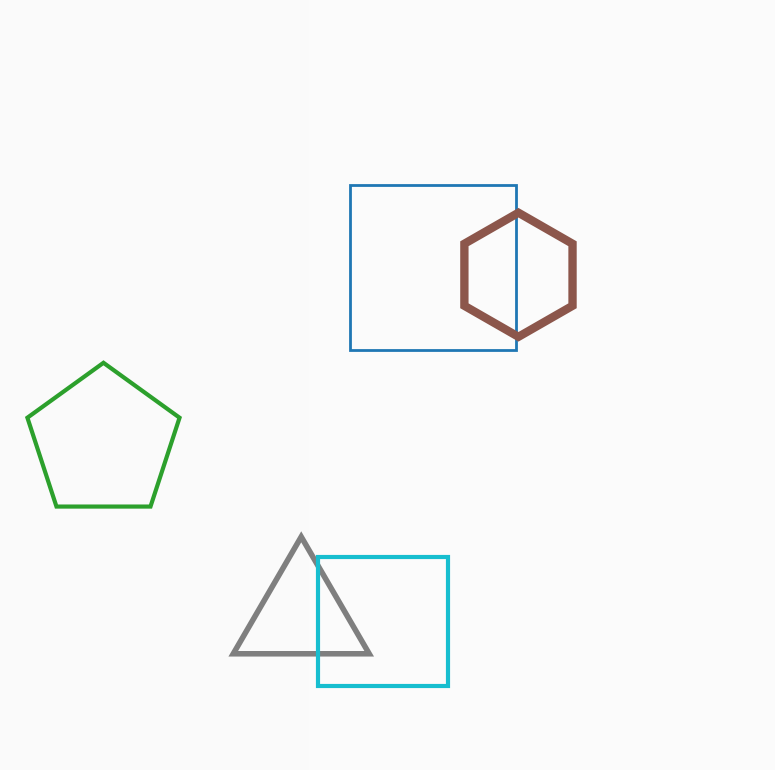[{"shape": "square", "thickness": 1, "radius": 0.54, "center": [0.559, 0.652]}, {"shape": "pentagon", "thickness": 1.5, "radius": 0.52, "center": [0.134, 0.426]}, {"shape": "hexagon", "thickness": 3, "radius": 0.4, "center": [0.669, 0.643]}, {"shape": "triangle", "thickness": 2, "radius": 0.51, "center": [0.389, 0.202]}, {"shape": "square", "thickness": 1.5, "radius": 0.42, "center": [0.494, 0.192]}]